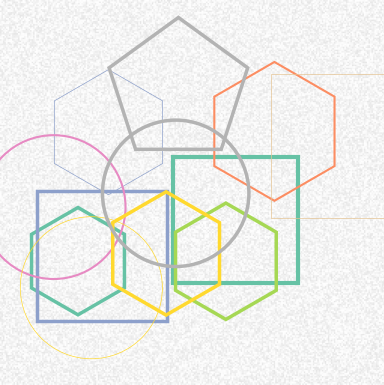[{"shape": "square", "thickness": 3, "radius": 0.82, "center": [0.611, 0.428]}, {"shape": "hexagon", "thickness": 2.5, "radius": 0.7, "center": [0.203, 0.322]}, {"shape": "hexagon", "thickness": 1.5, "radius": 0.9, "center": [0.713, 0.659]}, {"shape": "square", "thickness": 2.5, "radius": 0.85, "center": [0.265, 0.334]}, {"shape": "hexagon", "thickness": 0.5, "radius": 0.81, "center": [0.282, 0.657]}, {"shape": "circle", "thickness": 1.5, "radius": 0.93, "center": [0.139, 0.462]}, {"shape": "hexagon", "thickness": 2.5, "radius": 0.76, "center": [0.587, 0.321]}, {"shape": "circle", "thickness": 0.5, "radius": 0.92, "center": [0.237, 0.253]}, {"shape": "hexagon", "thickness": 2.5, "radius": 0.8, "center": [0.431, 0.342]}, {"shape": "square", "thickness": 0.5, "radius": 0.93, "center": [0.891, 0.621]}, {"shape": "circle", "thickness": 2.5, "radius": 0.95, "center": [0.456, 0.498]}, {"shape": "pentagon", "thickness": 2.5, "radius": 0.95, "center": [0.463, 0.765]}]